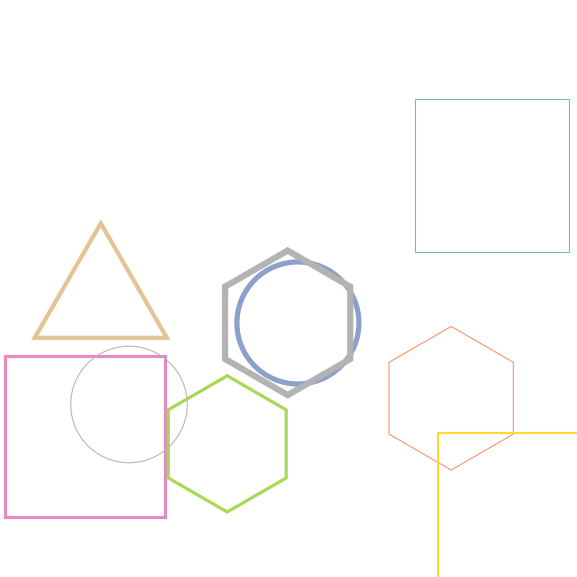[{"shape": "square", "thickness": 0.5, "radius": 0.66, "center": [0.852, 0.696]}, {"shape": "hexagon", "thickness": 0.5, "radius": 0.62, "center": [0.781, 0.31]}, {"shape": "circle", "thickness": 2.5, "radius": 0.53, "center": [0.516, 0.44]}, {"shape": "square", "thickness": 1.5, "radius": 0.69, "center": [0.147, 0.243]}, {"shape": "hexagon", "thickness": 1.5, "radius": 0.59, "center": [0.393, 0.23]}, {"shape": "square", "thickness": 1, "radius": 0.66, "center": [0.89, 0.117]}, {"shape": "triangle", "thickness": 2, "radius": 0.66, "center": [0.175, 0.48]}, {"shape": "circle", "thickness": 0.5, "radius": 0.5, "center": [0.223, 0.299]}, {"shape": "hexagon", "thickness": 3, "radius": 0.63, "center": [0.498, 0.44]}]